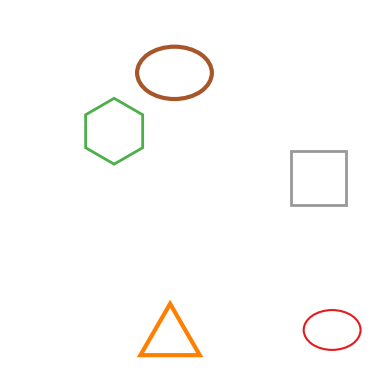[{"shape": "oval", "thickness": 1.5, "radius": 0.37, "center": [0.863, 0.143]}, {"shape": "hexagon", "thickness": 2, "radius": 0.43, "center": [0.296, 0.659]}, {"shape": "triangle", "thickness": 3, "radius": 0.44, "center": [0.442, 0.122]}, {"shape": "oval", "thickness": 3, "radius": 0.49, "center": [0.453, 0.811]}, {"shape": "square", "thickness": 2, "radius": 0.35, "center": [0.827, 0.537]}]